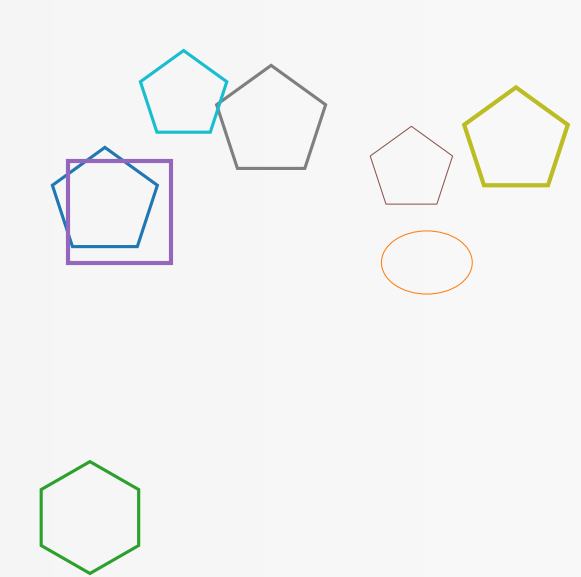[{"shape": "pentagon", "thickness": 1.5, "radius": 0.47, "center": [0.18, 0.649]}, {"shape": "oval", "thickness": 0.5, "radius": 0.39, "center": [0.734, 0.545]}, {"shape": "hexagon", "thickness": 1.5, "radius": 0.48, "center": [0.155, 0.103]}, {"shape": "square", "thickness": 2, "radius": 0.44, "center": [0.206, 0.633]}, {"shape": "pentagon", "thickness": 0.5, "radius": 0.37, "center": [0.708, 0.706]}, {"shape": "pentagon", "thickness": 1.5, "radius": 0.49, "center": [0.466, 0.787]}, {"shape": "pentagon", "thickness": 2, "radius": 0.47, "center": [0.888, 0.754]}, {"shape": "pentagon", "thickness": 1.5, "radius": 0.39, "center": [0.316, 0.833]}]